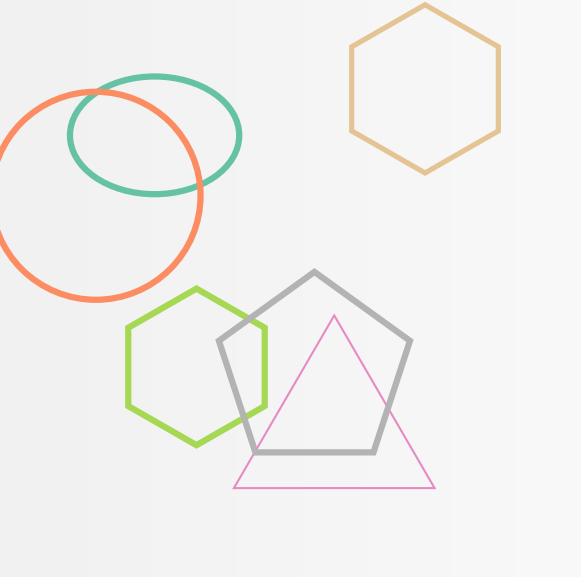[{"shape": "oval", "thickness": 3, "radius": 0.73, "center": [0.266, 0.765]}, {"shape": "circle", "thickness": 3, "radius": 0.9, "center": [0.165, 0.66]}, {"shape": "triangle", "thickness": 1, "radius": 1.0, "center": [0.575, 0.254]}, {"shape": "hexagon", "thickness": 3, "radius": 0.68, "center": [0.338, 0.364]}, {"shape": "hexagon", "thickness": 2.5, "radius": 0.73, "center": [0.731, 0.845]}, {"shape": "pentagon", "thickness": 3, "radius": 0.86, "center": [0.541, 0.356]}]